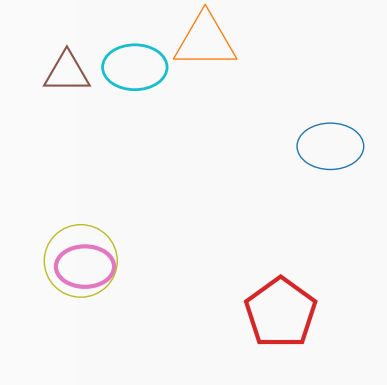[{"shape": "oval", "thickness": 1, "radius": 0.43, "center": [0.853, 0.62]}, {"shape": "triangle", "thickness": 1, "radius": 0.47, "center": [0.53, 0.894]}, {"shape": "pentagon", "thickness": 3, "radius": 0.47, "center": [0.724, 0.188]}, {"shape": "triangle", "thickness": 1.5, "radius": 0.34, "center": [0.173, 0.812]}, {"shape": "oval", "thickness": 3, "radius": 0.38, "center": [0.219, 0.308]}, {"shape": "circle", "thickness": 1, "radius": 0.47, "center": [0.208, 0.322]}, {"shape": "oval", "thickness": 2, "radius": 0.42, "center": [0.348, 0.825]}]